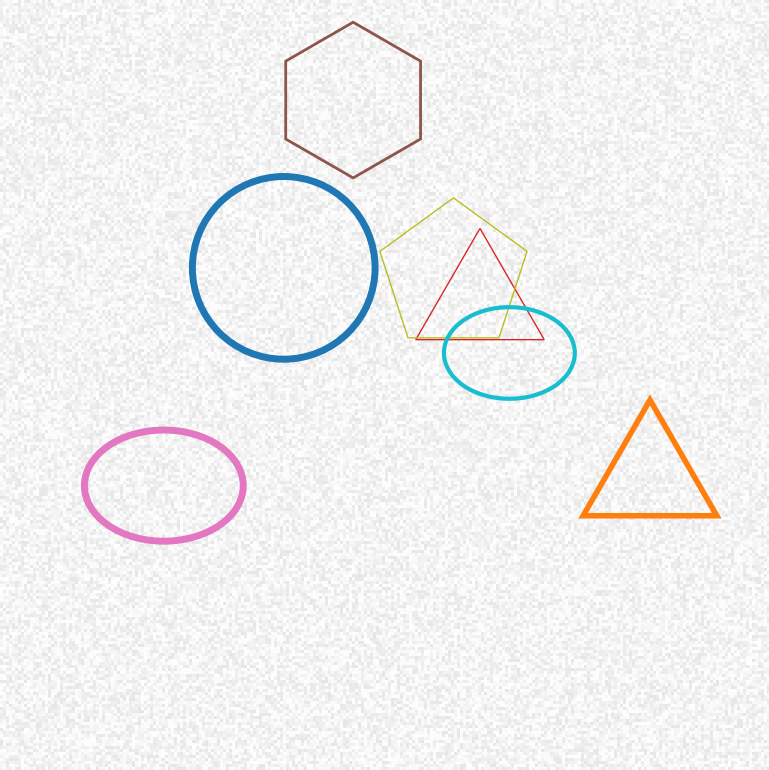[{"shape": "circle", "thickness": 2.5, "radius": 0.59, "center": [0.368, 0.652]}, {"shape": "triangle", "thickness": 2, "radius": 0.5, "center": [0.844, 0.38]}, {"shape": "triangle", "thickness": 0.5, "radius": 0.48, "center": [0.623, 0.607]}, {"shape": "hexagon", "thickness": 1, "radius": 0.51, "center": [0.459, 0.87]}, {"shape": "oval", "thickness": 2.5, "radius": 0.52, "center": [0.213, 0.369]}, {"shape": "pentagon", "thickness": 0.5, "radius": 0.5, "center": [0.589, 0.642]}, {"shape": "oval", "thickness": 1.5, "radius": 0.42, "center": [0.662, 0.542]}]